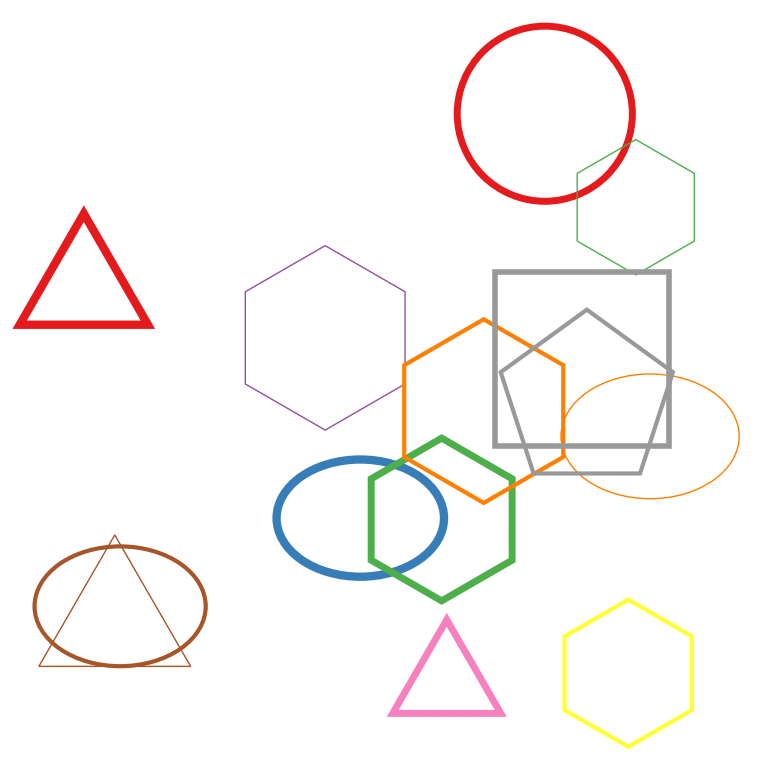[{"shape": "circle", "thickness": 2.5, "radius": 0.57, "center": [0.708, 0.852]}, {"shape": "triangle", "thickness": 3, "radius": 0.48, "center": [0.109, 0.626]}, {"shape": "oval", "thickness": 3, "radius": 0.54, "center": [0.468, 0.327]}, {"shape": "hexagon", "thickness": 2.5, "radius": 0.53, "center": [0.574, 0.325]}, {"shape": "hexagon", "thickness": 0.5, "radius": 0.44, "center": [0.826, 0.731]}, {"shape": "hexagon", "thickness": 0.5, "radius": 0.6, "center": [0.422, 0.561]}, {"shape": "hexagon", "thickness": 1.5, "radius": 0.6, "center": [0.628, 0.466]}, {"shape": "oval", "thickness": 0.5, "radius": 0.58, "center": [0.844, 0.433]}, {"shape": "hexagon", "thickness": 1.5, "radius": 0.48, "center": [0.816, 0.126]}, {"shape": "oval", "thickness": 1.5, "radius": 0.56, "center": [0.156, 0.213]}, {"shape": "triangle", "thickness": 0.5, "radius": 0.57, "center": [0.149, 0.191]}, {"shape": "triangle", "thickness": 2.5, "radius": 0.41, "center": [0.58, 0.114]}, {"shape": "square", "thickness": 2, "radius": 0.57, "center": [0.756, 0.533]}, {"shape": "pentagon", "thickness": 1.5, "radius": 0.59, "center": [0.762, 0.48]}]